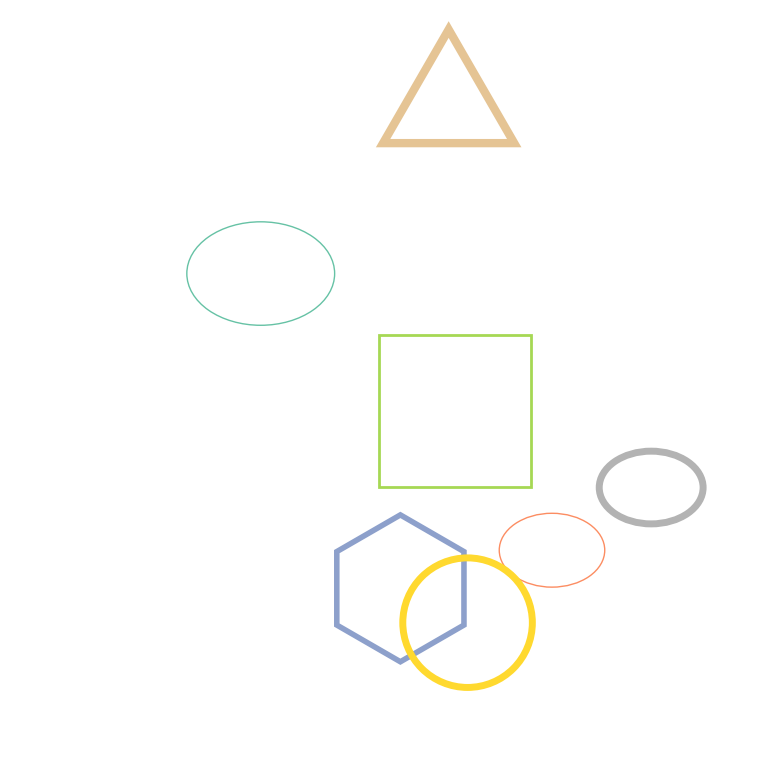[{"shape": "oval", "thickness": 0.5, "radius": 0.48, "center": [0.339, 0.645]}, {"shape": "oval", "thickness": 0.5, "radius": 0.34, "center": [0.717, 0.285]}, {"shape": "hexagon", "thickness": 2, "radius": 0.48, "center": [0.52, 0.236]}, {"shape": "square", "thickness": 1, "radius": 0.49, "center": [0.59, 0.466]}, {"shape": "circle", "thickness": 2.5, "radius": 0.42, "center": [0.607, 0.191]}, {"shape": "triangle", "thickness": 3, "radius": 0.49, "center": [0.583, 0.863]}, {"shape": "oval", "thickness": 2.5, "radius": 0.34, "center": [0.846, 0.367]}]